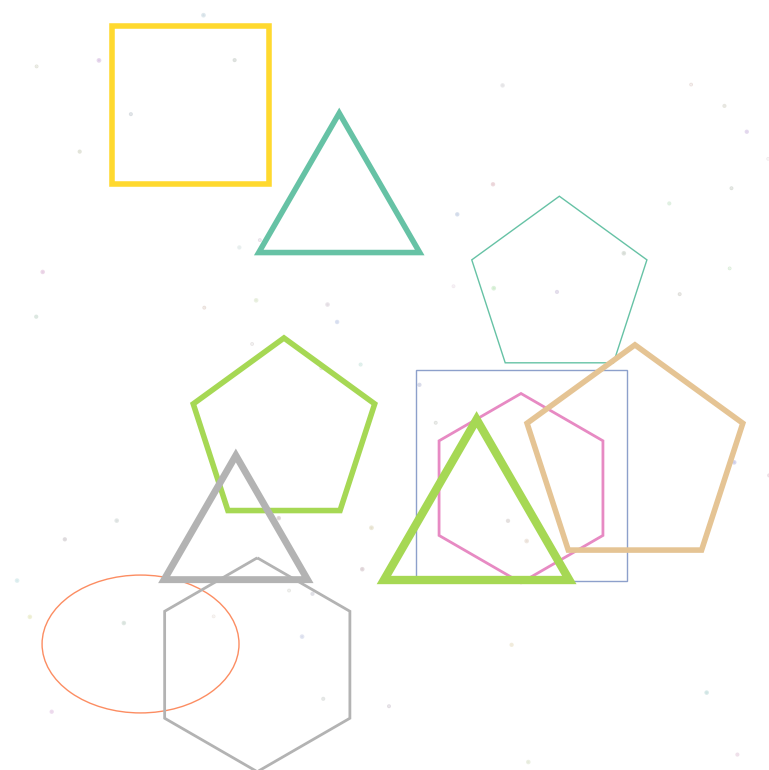[{"shape": "pentagon", "thickness": 0.5, "radius": 0.6, "center": [0.726, 0.626]}, {"shape": "triangle", "thickness": 2, "radius": 0.6, "center": [0.441, 0.732]}, {"shape": "oval", "thickness": 0.5, "radius": 0.64, "center": [0.183, 0.164]}, {"shape": "square", "thickness": 0.5, "radius": 0.68, "center": [0.677, 0.382]}, {"shape": "hexagon", "thickness": 1, "radius": 0.61, "center": [0.677, 0.366]}, {"shape": "triangle", "thickness": 3, "radius": 0.7, "center": [0.619, 0.316]}, {"shape": "pentagon", "thickness": 2, "radius": 0.62, "center": [0.369, 0.437]}, {"shape": "square", "thickness": 2, "radius": 0.51, "center": [0.248, 0.864]}, {"shape": "pentagon", "thickness": 2, "radius": 0.74, "center": [0.825, 0.405]}, {"shape": "hexagon", "thickness": 1, "radius": 0.69, "center": [0.334, 0.137]}, {"shape": "triangle", "thickness": 2.5, "radius": 0.54, "center": [0.306, 0.301]}]